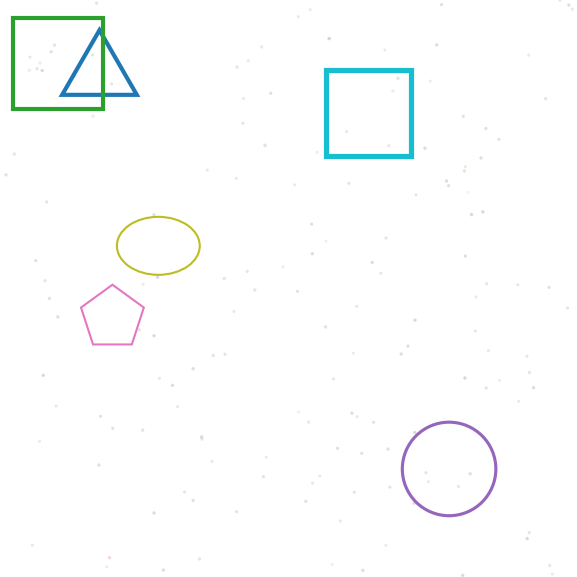[{"shape": "triangle", "thickness": 2, "radius": 0.37, "center": [0.172, 0.872]}, {"shape": "square", "thickness": 2, "radius": 0.39, "center": [0.1, 0.889]}, {"shape": "circle", "thickness": 1.5, "radius": 0.4, "center": [0.778, 0.187]}, {"shape": "pentagon", "thickness": 1, "radius": 0.29, "center": [0.195, 0.449]}, {"shape": "oval", "thickness": 1, "radius": 0.36, "center": [0.274, 0.573]}, {"shape": "square", "thickness": 2.5, "radius": 0.37, "center": [0.638, 0.803]}]